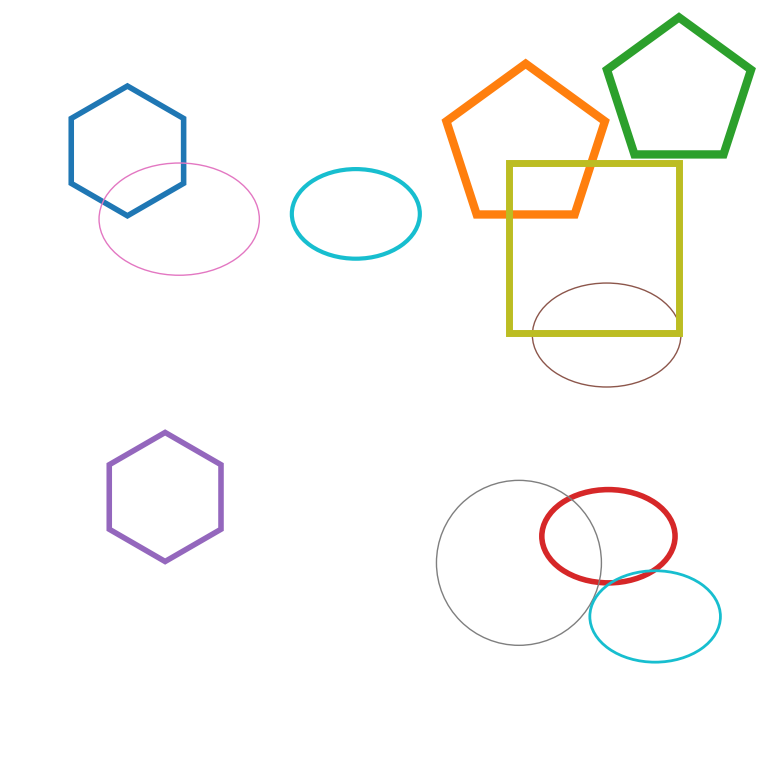[{"shape": "hexagon", "thickness": 2, "radius": 0.42, "center": [0.165, 0.804]}, {"shape": "pentagon", "thickness": 3, "radius": 0.54, "center": [0.683, 0.809]}, {"shape": "pentagon", "thickness": 3, "radius": 0.49, "center": [0.882, 0.879]}, {"shape": "oval", "thickness": 2, "radius": 0.43, "center": [0.79, 0.304]}, {"shape": "hexagon", "thickness": 2, "radius": 0.42, "center": [0.214, 0.355]}, {"shape": "oval", "thickness": 0.5, "radius": 0.48, "center": [0.788, 0.565]}, {"shape": "oval", "thickness": 0.5, "radius": 0.52, "center": [0.233, 0.715]}, {"shape": "circle", "thickness": 0.5, "radius": 0.54, "center": [0.674, 0.269]}, {"shape": "square", "thickness": 2.5, "radius": 0.55, "center": [0.771, 0.678]}, {"shape": "oval", "thickness": 1.5, "radius": 0.42, "center": [0.462, 0.722]}, {"shape": "oval", "thickness": 1, "radius": 0.42, "center": [0.851, 0.199]}]